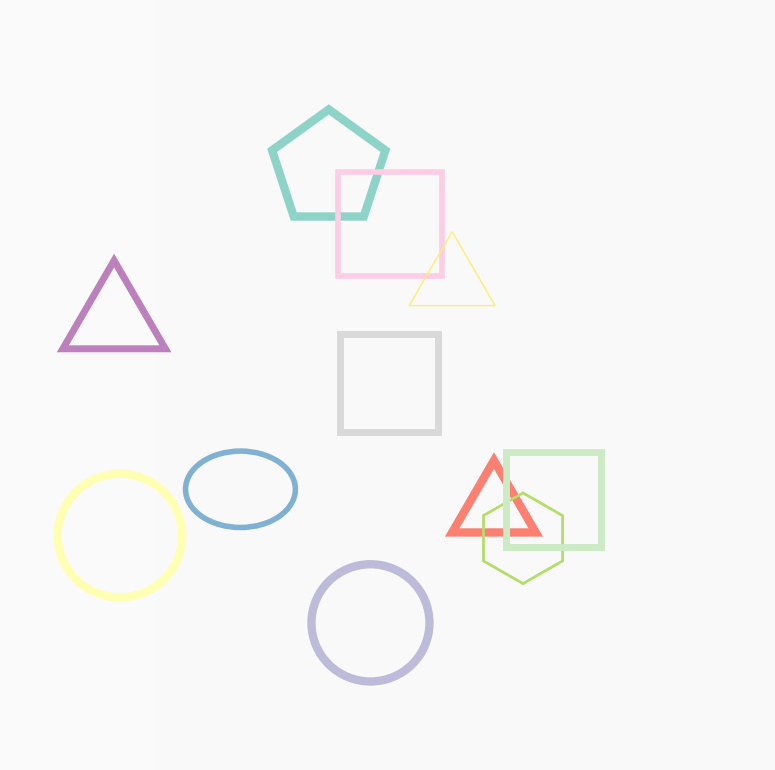[{"shape": "pentagon", "thickness": 3, "radius": 0.38, "center": [0.424, 0.781]}, {"shape": "circle", "thickness": 3, "radius": 0.4, "center": [0.155, 0.304]}, {"shape": "circle", "thickness": 3, "radius": 0.38, "center": [0.478, 0.191]}, {"shape": "triangle", "thickness": 3, "radius": 0.31, "center": [0.637, 0.34]}, {"shape": "oval", "thickness": 2, "radius": 0.35, "center": [0.31, 0.365]}, {"shape": "hexagon", "thickness": 1, "radius": 0.29, "center": [0.675, 0.301]}, {"shape": "square", "thickness": 2, "radius": 0.34, "center": [0.503, 0.709]}, {"shape": "square", "thickness": 2.5, "radius": 0.32, "center": [0.502, 0.503]}, {"shape": "triangle", "thickness": 2.5, "radius": 0.38, "center": [0.147, 0.585]}, {"shape": "square", "thickness": 2.5, "radius": 0.31, "center": [0.715, 0.351]}, {"shape": "triangle", "thickness": 0.5, "radius": 0.32, "center": [0.583, 0.635]}]